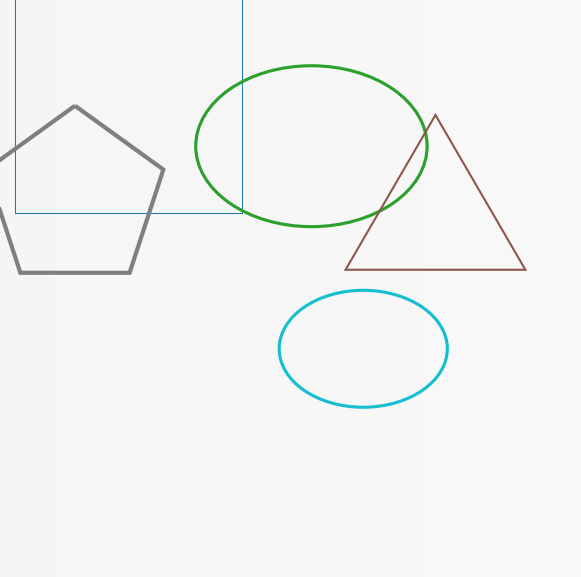[{"shape": "square", "thickness": 0.5, "radius": 0.98, "center": [0.221, 0.825]}, {"shape": "oval", "thickness": 1.5, "radius": 1.0, "center": [0.536, 0.746]}, {"shape": "triangle", "thickness": 1, "radius": 0.89, "center": [0.749, 0.621]}, {"shape": "pentagon", "thickness": 2, "radius": 0.8, "center": [0.129, 0.656]}, {"shape": "oval", "thickness": 1.5, "radius": 0.72, "center": [0.625, 0.395]}]